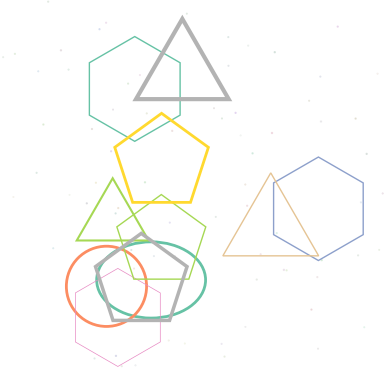[{"shape": "hexagon", "thickness": 1, "radius": 0.68, "center": [0.35, 0.769]}, {"shape": "oval", "thickness": 2, "radius": 0.71, "center": [0.393, 0.273]}, {"shape": "circle", "thickness": 2, "radius": 0.52, "center": [0.277, 0.256]}, {"shape": "hexagon", "thickness": 1, "radius": 0.67, "center": [0.827, 0.458]}, {"shape": "hexagon", "thickness": 0.5, "radius": 0.64, "center": [0.306, 0.175]}, {"shape": "pentagon", "thickness": 1, "radius": 0.61, "center": [0.419, 0.373]}, {"shape": "triangle", "thickness": 1.5, "radius": 0.54, "center": [0.293, 0.429]}, {"shape": "pentagon", "thickness": 2, "radius": 0.64, "center": [0.42, 0.578]}, {"shape": "triangle", "thickness": 1, "radius": 0.72, "center": [0.703, 0.407]}, {"shape": "pentagon", "thickness": 2.5, "radius": 0.62, "center": [0.367, 0.269]}, {"shape": "triangle", "thickness": 3, "radius": 0.69, "center": [0.474, 0.812]}]